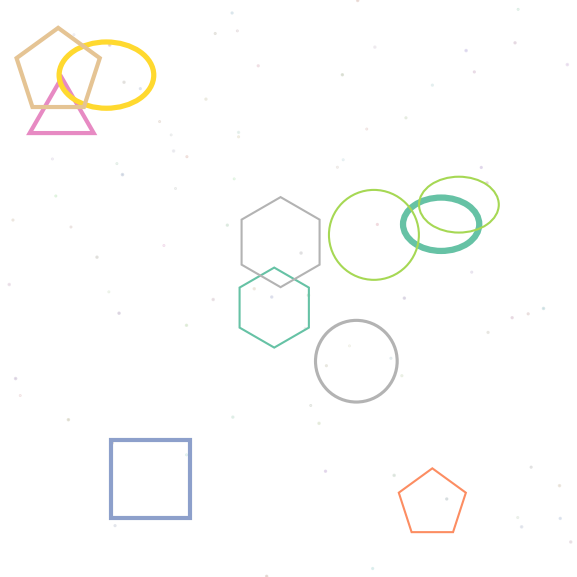[{"shape": "hexagon", "thickness": 1, "radius": 0.35, "center": [0.475, 0.467]}, {"shape": "oval", "thickness": 3, "radius": 0.33, "center": [0.764, 0.611]}, {"shape": "pentagon", "thickness": 1, "radius": 0.31, "center": [0.749, 0.127]}, {"shape": "square", "thickness": 2, "radius": 0.34, "center": [0.261, 0.17]}, {"shape": "triangle", "thickness": 2, "radius": 0.32, "center": [0.107, 0.801]}, {"shape": "oval", "thickness": 1, "radius": 0.35, "center": [0.795, 0.645]}, {"shape": "circle", "thickness": 1, "radius": 0.39, "center": [0.647, 0.592]}, {"shape": "oval", "thickness": 2.5, "radius": 0.41, "center": [0.184, 0.869]}, {"shape": "pentagon", "thickness": 2, "radius": 0.38, "center": [0.101, 0.875]}, {"shape": "circle", "thickness": 1.5, "radius": 0.35, "center": [0.617, 0.374]}, {"shape": "hexagon", "thickness": 1, "radius": 0.39, "center": [0.486, 0.58]}]